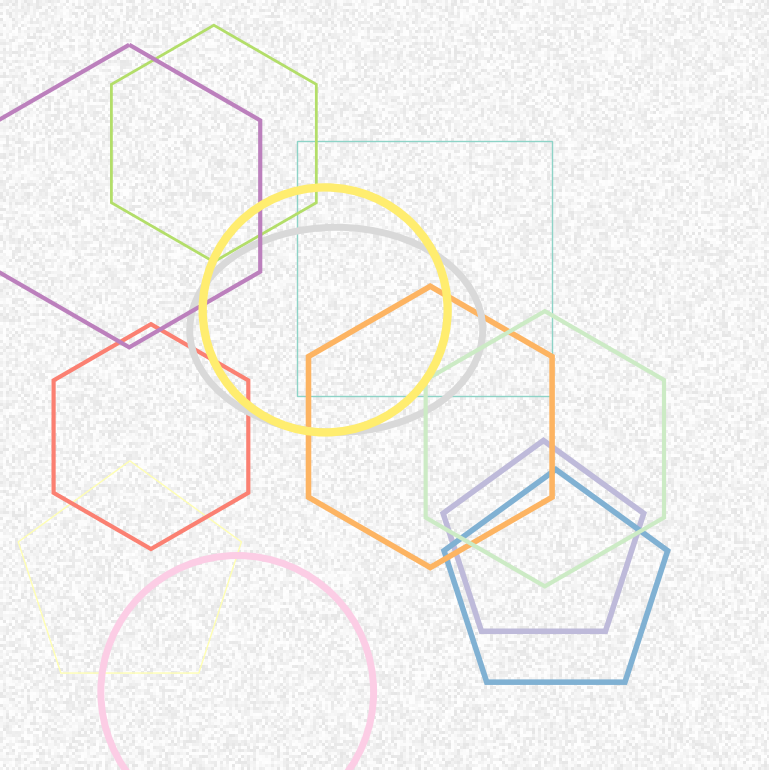[{"shape": "square", "thickness": 0.5, "radius": 0.83, "center": [0.551, 0.651]}, {"shape": "pentagon", "thickness": 0.5, "radius": 0.76, "center": [0.169, 0.249]}, {"shape": "pentagon", "thickness": 2, "radius": 0.68, "center": [0.706, 0.291]}, {"shape": "hexagon", "thickness": 1.5, "radius": 0.73, "center": [0.196, 0.433]}, {"shape": "pentagon", "thickness": 2, "radius": 0.76, "center": [0.722, 0.238]}, {"shape": "hexagon", "thickness": 2, "radius": 0.91, "center": [0.559, 0.446]}, {"shape": "hexagon", "thickness": 1, "radius": 0.77, "center": [0.278, 0.814]}, {"shape": "circle", "thickness": 2.5, "radius": 0.89, "center": [0.308, 0.101]}, {"shape": "oval", "thickness": 2.5, "radius": 0.95, "center": [0.437, 0.572]}, {"shape": "hexagon", "thickness": 1.5, "radius": 0.98, "center": [0.168, 0.745]}, {"shape": "hexagon", "thickness": 1.5, "radius": 0.89, "center": [0.708, 0.417]}, {"shape": "circle", "thickness": 3, "radius": 0.8, "center": [0.422, 0.598]}]